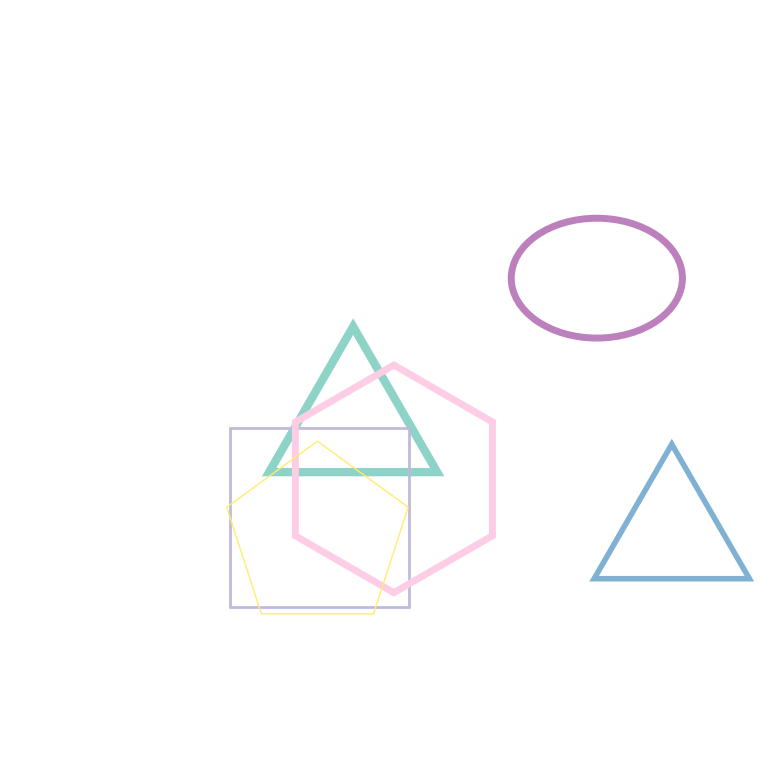[{"shape": "triangle", "thickness": 3, "radius": 0.63, "center": [0.459, 0.45]}, {"shape": "square", "thickness": 1, "radius": 0.58, "center": [0.415, 0.328]}, {"shape": "triangle", "thickness": 2, "radius": 0.58, "center": [0.872, 0.307]}, {"shape": "hexagon", "thickness": 2.5, "radius": 0.74, "center": [0.512, 0.378]}, {"shape": "oval", "thickness": 2.5, "radius": 0.56, "center": [0.775, 0.639]}, {"shape": "pentagon", "thickness": 0.5, "radius": 0.62, "center": [0.412, 0.303]}]